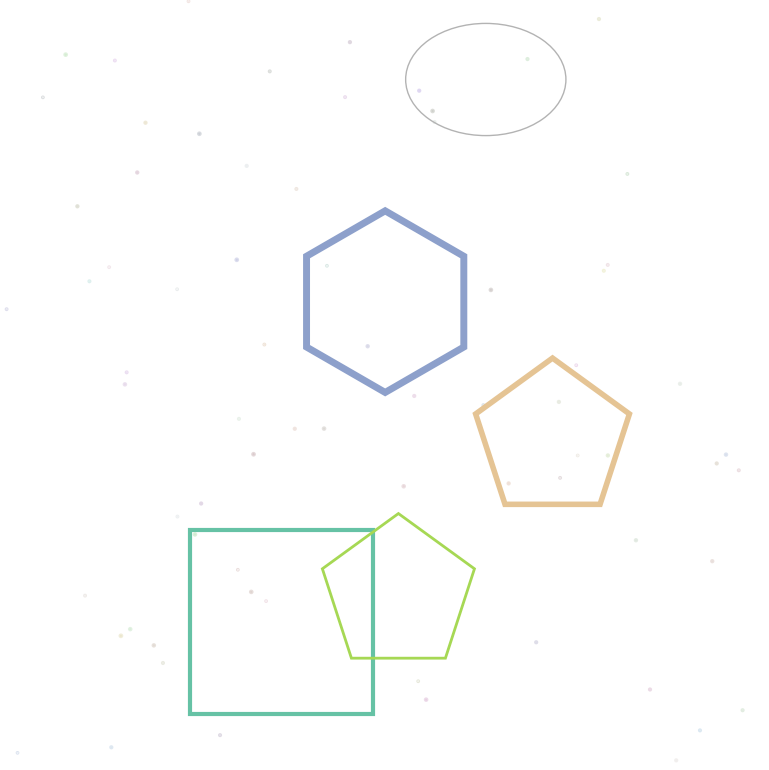[{"shape": "square", "thickness": 1.5, "radius": 0.6, "center": [0.366, 0.192]}, {"shape": "hexagon", "thickness": 2.5, "radius": 0.59, "center": [0.5, 0.608]}, {"shape": "pentagon", "thickness": 1, "radius": 0.52, "center": [0.517, 0.229]}, {"shape": "pentagon", "thickness": 2, "radius": 0.52, "center": [0.718, 0.43]}, {"shape": "oval", "thickness": 0.5, "radius": 0.52, "center": [0.631, 0.897]}]